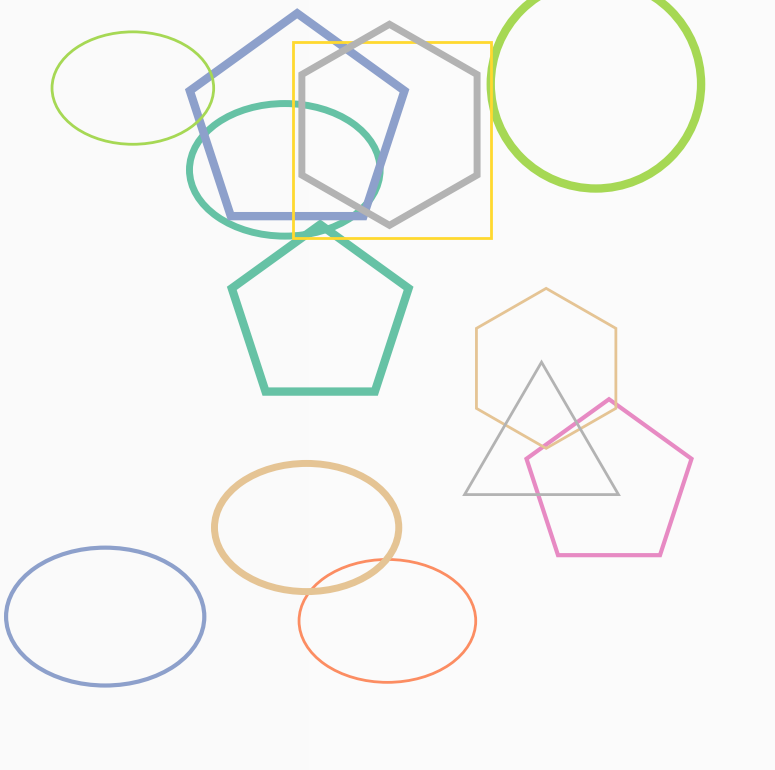[{"shape": "oval", "thickness": 2.5, "radius": 0.61, "center": [0.367, 0.779]}, {"shape": "pentagon", "thickness": 3, "radius": 0.6, "center": [0.413, 0.588]}, {"shape": "oval", "thickness": 1, "radius": 0.57, "center": [0.5, 0.194]}, {"shape": "oval", "thickness": 1.5, "radius": 0.64, "center": [0.136, 0.199]}, {"shape": "pentagon", "thickness": 3, "radius": 0.73, "center": [0.383, 0.837]}, {"shape": "pentagon", "thickness": 1.5, "radius": 0.56, "center": [0.786, 0.37]}, {"shape": "oval", "thickness": 1, "radius": 0.52, "center": [0.171, 0.886]}, {"shape": "circle", "thickness": 3, "radius": 0.68, "center": [0.769, 0.891]}, {"shape": "square", "thickness": 1, "radius": 0.64, "center": [0.506, 0.818]}, {"shape": "hexagon", "thickness": 1, "radius": 0.52, "center": [0.705, 0.522]}, {"shape": "oval", "thickness": 2.5, "radius": 0.59, "center": [0.396, 0.315]}, {"shape": "hexagon", "thickness": 2.5, "radius": 0.65, "center": [0.503, 0.838]}, {"shape": "triangle", "thickness": 1, "radius": 0.57, "center": [0.699, 0.415]}]